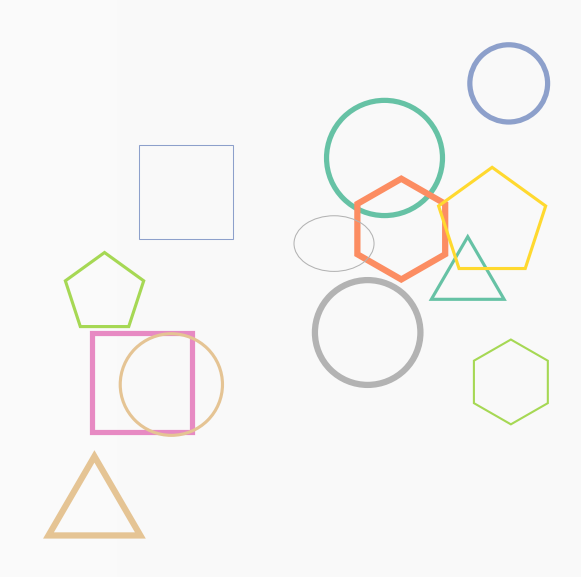[{"shape": "circle", "thickness": 2.5, "radius": 0.5, "center": [0.662, 0.726]}, {"shape": "triangle", "thickness": 1.5, "radius": 0.36, "center": [0.805, 0.517]}, {"shape": "hexagon", "thickness": 3, "radius": 0.44, "center": [0.69, 0.602]}, {"shape": "square", "thickness": 0.5, "radius": 0.41, "center": [0.32, 0.666]}, {"shape": "circle", "thickness": 2.5, "radius": 0.33, "center": [0.875, 0.855]}, {"shape": "square", "thickness": 2.5, "radius": 0.43, "center": [0.244, 0.337]}, {"shape": "pentagon", "thickness": 1.5, "radius": 0.35, "center": [0.18, 0.491]}, {"shape": "hexagon", "thickness": 1, "radius": 0.37, "center": [0.879, 0.338]}, {"shape": "pentagon", "thickness": 1.5, "radius": 0.48, "center": [0.847, 0.613]}, {"shape": "triangle", "thickness": 3, "radius": 0.46, "center": [0.162, 0.118]}, {"shape": "circle", "thickness": 1.5, "radius": 0.44, "center": [0.295, 0.333]}, {"shape": "circle", "thickness": 3, "radius": 0.45, "center": [0.633, 0.423]}, {"shape": "oval", "thickness": 0.5, "radius": 0.34, "center": [0.575, 0.577]}]